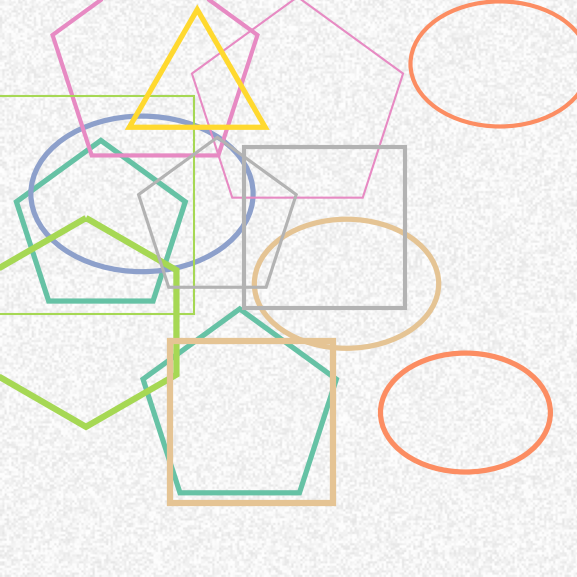[{"shape": "pentagon", "thickness": 2.5, "radius": 0.77, "center": [0.175, 0.602]}, {"shape": "pentagon", "thickness": 2.5, "radius": 0.88, "center": [0.415, 0.288]}, {"shape": "oval", "thickness": 2.5, "radius": 0.74, "center": [0.806, 0.285]}, {"shape": "oval", "thickness": 2, "radius": 0.77, "center": [0.865, 0.888]}, {"shape": "oval", "thickness": 2.5, "radius": 0.96, "center": [0.246, 0.663]}, {"shape": "pentagon", "thickness": 1, "radius": 0.96, "center": [0.515, 0.812]}, {"shape": "pentagon", "thickness": 2, "radius": 0.93, "center": [0.268, 0.881]}, {"shape": "square", "thickness": 1, "radius": 0.94, "center": [0.148, 0.644]}, {"shape": "hexagon", "thickness": 3, "radius": 0.9, "center": [0.149, 0.441]}, {"shape": "triangle", "thickness": 2.5, "radius": 0.68, "center": [0.342, 0.847]}, {"shape": "oval", "thickness": 2.5, "radius": 0.8, "center": [0.6, 0.508]}, {"shape": "square", "thickness": 3, "radius": 0.7, "center": [0.436, 0.268]}, {"shape": "square", "thickness": 2, "radius": 0.7, "center": [0.562, 0.605]}, {"shape": "pentagon", "thickness": 1.5, "radius": 0.72, "center": [0.376, 0.618]}]